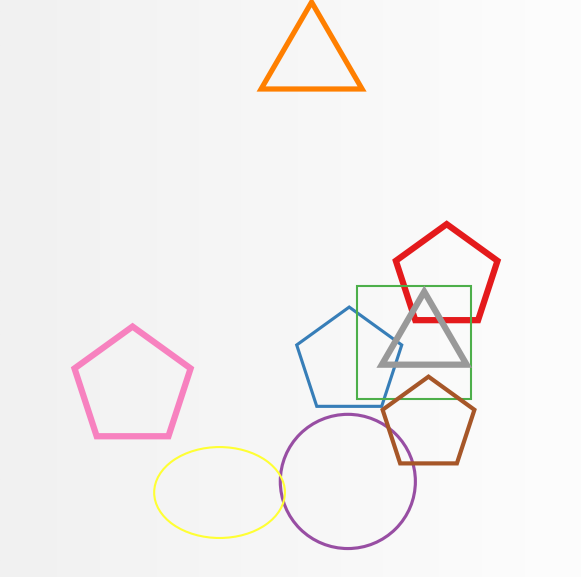[{"shape": "pentagon", "thickness": 3, "radius": 0.46, "center": [0.768, 0.519]}, {"shape": "pentagon", "thickness": 1.5, "radius": 0.48, "center": [0.601, 0.372]}, {"shape": "square", "thickness": 1, "radius": 0.49, "center": [0.713, 0.406]}, {"shape": "circle", "thickness": 1.5, "radius": 0.58, "center": [0.598, 0.165]}, {"shape": "triangle", "thickness": 2.5, "radius": 0.5, "center": [0.536, 0.895]}, {"shape": "oval", "thickness": 1, "radius": 0.56, "center": [0.378, 0.146]}, {"shape": "pentagon", "thickness": 2, "radius": 0.42, "center": [0.737, 0.264]}, {"shape": "pentagon", "thickness": 3, "radius": 0.53, "center": [0.228, 0.329]}, {"shape": "triangle", "thickness": 3, "radius": 0.42, "center": [0.73, 0.41]}]